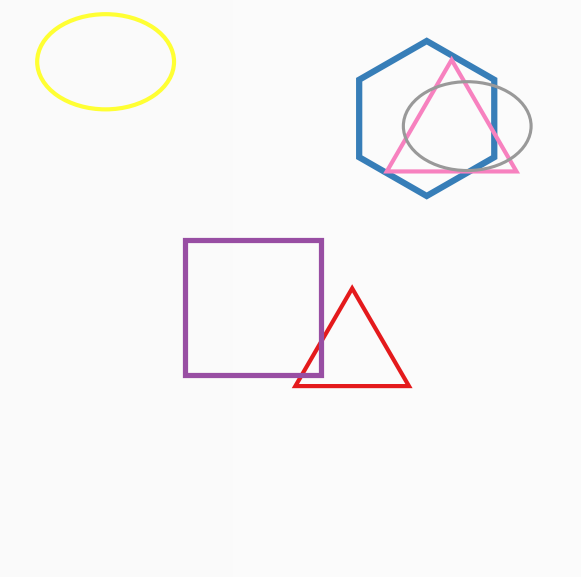[{"shape": "triangle", "thickness": 2, "radius": 0.56, "center": [0.606, 0.387]}, {"shape": "hexagon", "thickness": 3, "radius": 0.67, "center": [0.734, 0.794]}, {"shape": "square", "thickness": 2.5, "radius": 0.58, "center": [0.435, 0.467]}, {"shape": "oval", "thickness": 2, "radius": 0.59, "center": [0.182, 0.892]}, {"shape": "triangle", "thickness": 2, "radius": 0.64, "center": [0.777, 0.767]}, {"shape": "oval", "thickness": 1.5, "radius": 0.55, "center": [0.804, 0.781]}]